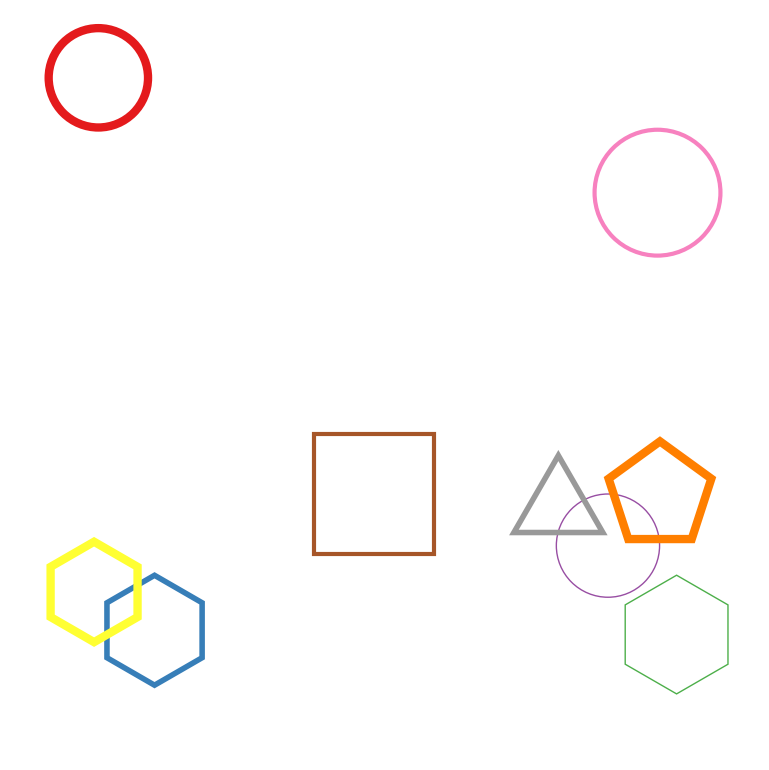[{"shape": "circle", "thickness": 3, "radius": 0.32, "center": [0.128, 0.899]}, {"shape": "hexagon", "thickness": 2, "radius": 0.36, "center": [0.201, 0.182]}, {"shape": "hexagon", "thickness": 0.5, "radius": 0.39, "center": [0.879, 0.176]}, {"shape": "circle", "thickness": 0.5, "radius": 0.34, "center": [0.79, 0.291]}, {"shape": "pentagon", "thickness": 3, "radius": 0.35, "center": [0.857, 0.357]}, {"shape": "hexagon", "thickness": 3, "radius": 0.33, "center": [0.122, 0.231]}, {"shape": "square", "thickness": 1.5, "radius": 0.39, "center": [0.485, 0.358]}, {"shape": "circle", "thickness": 1.5, "radius": 0.41, "center": [0.854, 0.75]}, {"shape": "triangle", "thickness": 2, "radius": 0.33, "center": [0.725, 0.342]}]